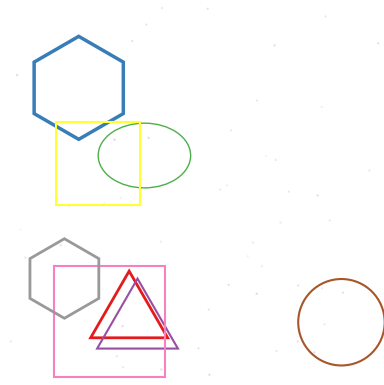[{"shape": "triangle", "thickness": 2, "radius": 0.58, "center": [0.335, 0.18]}, {"shape": "hexagon", "thickness": 2.5, "radius": 0.67, "center": [0.204, 0.772]}, {"shape": "oval", "thickness": 1, "radius": 0.6, "center": [0.375, 0.596]}, {"shape": "triangle", "thickness": 1.5, "radius": 0.61, "center": [0.357, 0.155]}, {"shape": "square", "thickness": 1.5, "radius": 0.54, "center": [0.254, 0.575]}, {"shape": "circle", "thickness": 1.5, "radius": 0.56, "center": [0.887, 0.163]}, {"shape": "square", "thickness": 1.5, "radius": 0.72, "center": [0.284, 0.165]}, {"shape": "hexagon", "thickness": 2, "radius": 0.52, "center": [0.167, 0.277]}]